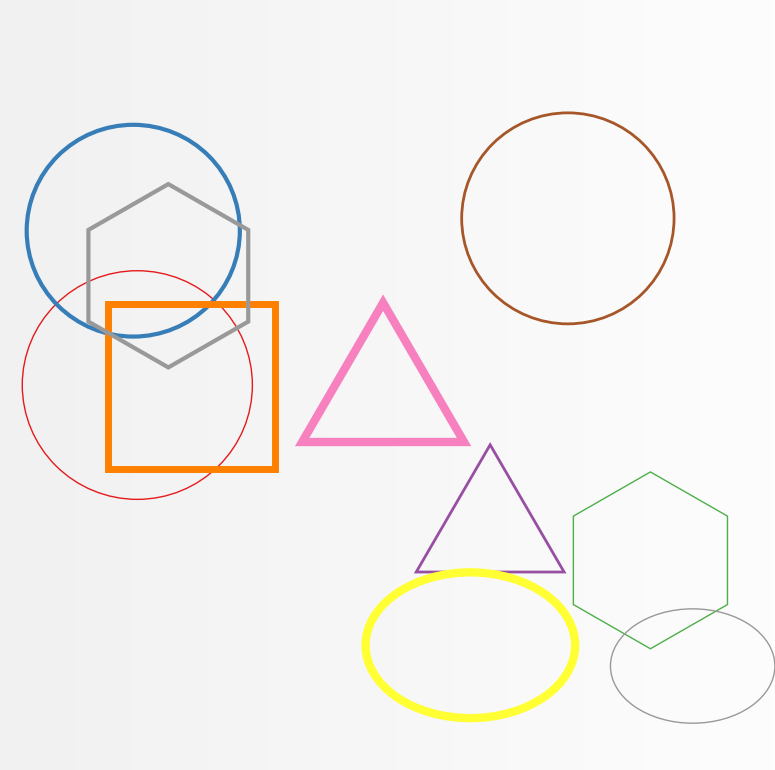[{"shape": "circle", "thickness": 0.5, "radius": 0.74, "center": [0.177, 0.5]}, {"shape": "circle", "thickness": 1.5, "radius": 0.69, "center": [0.172, 0.7]}, {"shape": "hexagon", "thickness": 0.5, "radius": 0.57, "center": [0.839, 0.272]}, {"shape": "triangle", "thickness": 1, "radius": 0.55, "center": [0.632, 0.312]}, {"shape": "square", "thickness": 2.5, "radius": 0.54, "center": [0.247, 0.498]}, {"shape": "oval", "thickness": 3, "radius": 0.68, "center": [0.607, 0.162]}, {"shape": "circle", "thickness": 1, "radius": 0.69, "center": [0.733, 0.716]}, {"shape": "triangle", "thickness": 3, "radius": 0.6, "center": [0.494, 0.486]}, {"shape": "oval", "thickness": 0.5, "radius": 0.53, "center": [0.894, 0.135]}, {"shape": "hexagon", "thickness": 1.5, "radius": 0.6, "center": [0.217, 0.642]}]